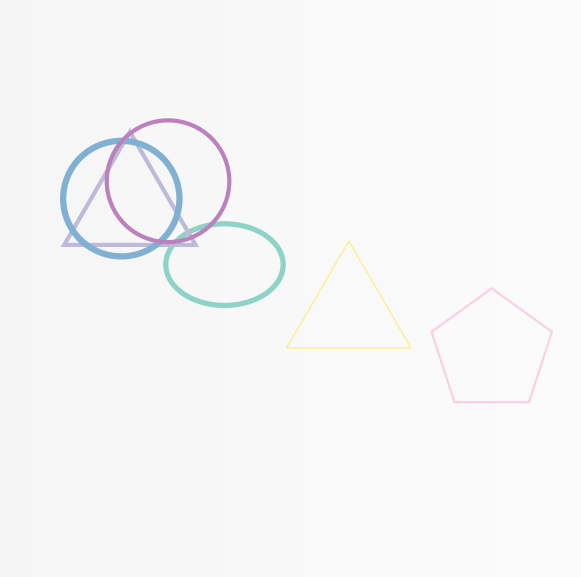[{"shape": "oval", "thickness": 2.5, "radius": 0.51, "center": [0.386, 0.541]}, {"shape": "triangle", "thickness": 2, "radius": 0.65, "center": [0.223, 0.64]}, {"shape": "circle", "thickness": 3, "radius": 0.5, "center": [0.209, 0.655]}, {"shape": "pentagon", "thickness": 1, "radius": 0.54, "center": [0.846, 0.391]}, {"shape": "circle", "thickness": 2, "radius": 0.53, "center": [0.289, 0.685]}, {"shape": "triangle", "thickness": 0.5, "radius": 0.62, "center": [0.6, 0.458]}]